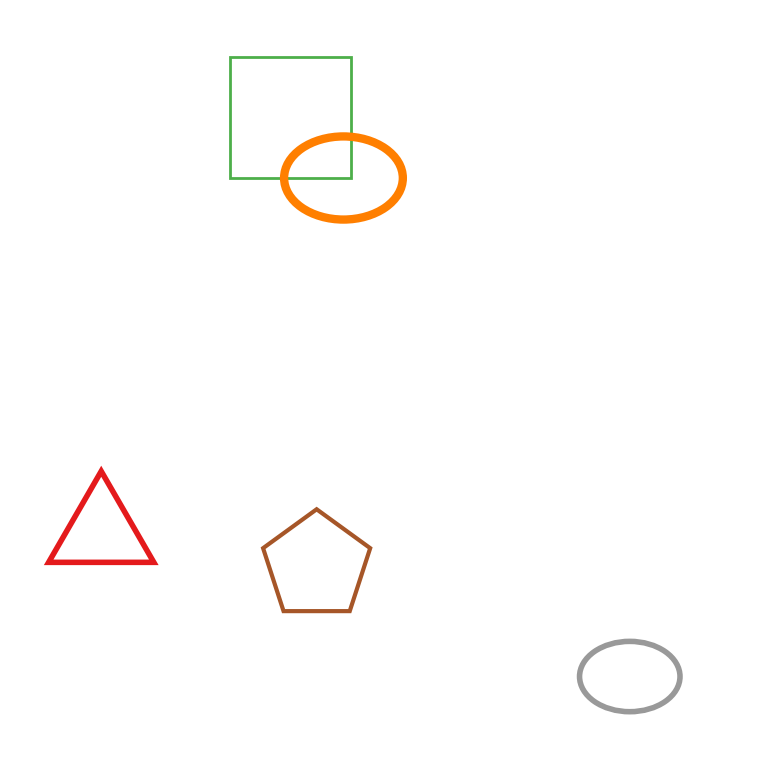[{"shape": "triangle", "thickness": 2, "radius": 0.39, "center": [0.131, 0.309]}, {"shape": "square", "thickness": 1, "radius": 0.39, "center": [0.377, 0.847]}, {"shape": "oval", "thickness": 3, "radius": 0.39, "center": [0.446, 0.769]}, {"shape": "pentagon", "thickness": 1.5, "radius": 0.37, "center": [0.411, 0.265]}, {"shape": "oval", "thickness": 2, "radius": 0.33, "center": [0.818, 0.121]}]